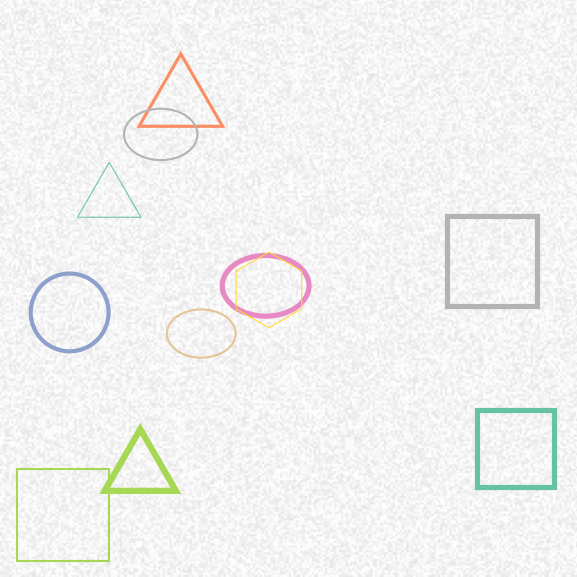[{"shape": "triangle", "thickness": 0.5, "radius": 0.32, "center": [0.189, 0.655]}, {"shape": "square", "thickness": 2.5, "radius": 0.33, "center": [0.893, 0.222]}, {"shape": "triangle", "thickness": 1.5, "radius": 0.42, "center": [0.313, 0.822]}, {"shape": "circle", "thickness": 2, "radius": 0.34, "center": [0.121, 0.458]}, {"shape": "oval", "thickness": 2.5, "radius": 0.38, "center": [0.46, 0.504]}, {"shape": "triangle", "thickness": 3, "radius": 0.36, "center": [0.243, 0.185]}, {"shape": "square", "thickness": 1, "radius": 0.4, "center": [0.11, 0.108]}, {"shape": "hexagon", "thickness": 0.5, "radius": 0.33, "center": [0.466, 0.497]}, {"shape": "oval", "thickness": 1, "radius": 0.3, "center": [0.348, 0.422]}, {"shape": "square", "thickness": 2.5, "radius": 0.39, "center": [0.852, 0.547]}, {"shape": "oval", "thickness": 1, "radius": 0.32, "center": [0.278, 0.766]}]